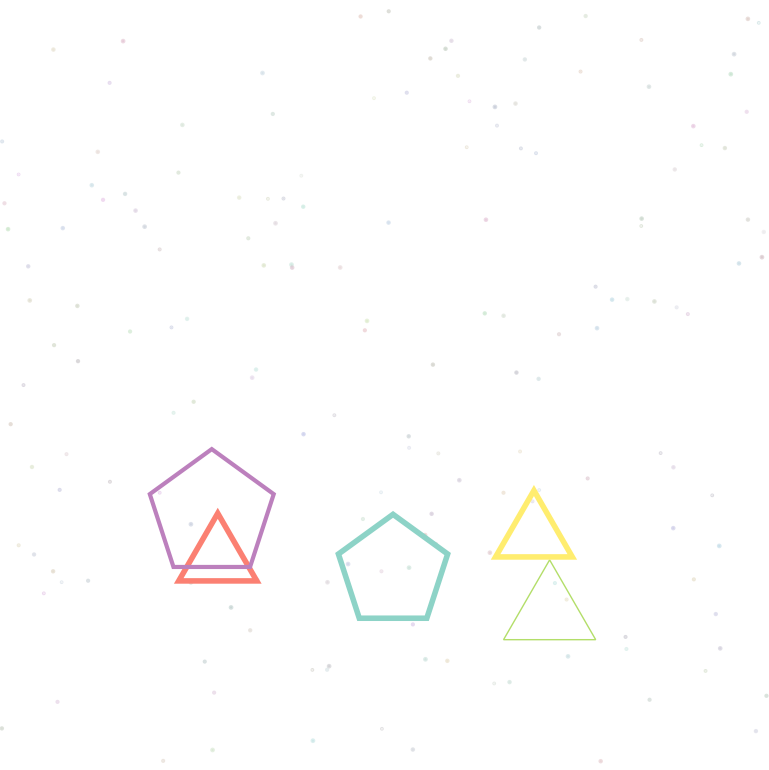[{"shape": "pentagon", "thickness": 2, "radius": 0.37, "center": [0.51, 0.257]}, {"shape": "triangle", "thickness": 2, "radius": 0.29, "center": [0.283, 0.275]}, {"shape": "triangle", "thickness": 0.5, "radius": 0.35, "center": [0.714, 0.204]}, {"shape": "pentagon", "thickness": 1.5, "radius": 0.42, "center": [0.275, 0.332]}, {"shape": "triangle", "thickness": 2, "radius": 0.29, "center": [0.693, 0.305]}]